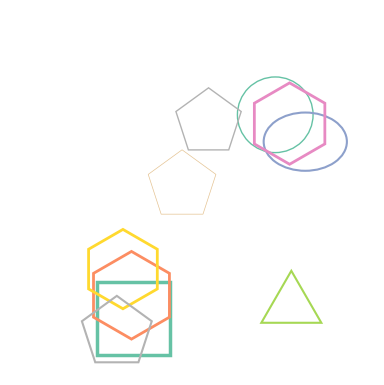[{"shape": "square", "thickness": 2.5, "radius": 0.47, "center": [0.348, 0.174]}, {"shape": "circle", "thickness": 1, "radius": 0.49, "center": [0.715, 0.702]}, {"shape": "hexagon", "thickness": 2, "radius": 0.57, "center": [0.341, 0.233]}, {"shape": "oval", "thickness": 1.5, "radius": 0.54, "center": [0.793, 0.632]}, {"shape": "hexagon", "thickness": 2, "radius": 0.53, "center": [0.752, 0.679]}, {"shape": "triangle", "thickness": 1.5, "radius": 0.45, "center": [0.757, 0.207]}, {"shape": "hexagon", "thickness": 2, "radius": 0.52, "center": [0.319, 0.301]}, {"shape": "pentagon", "thickness": 0.5, "radius": 0.46, "center": [0.473, 0.518]}, {"shape": "pentagon", "thickness": 1.5, "radius": 0.48, "center": [0.303, 0.136]}, {"shape": "pentagon", "thickness": 1, "radius": 0.45, "center": [0.542, 0.683]}]